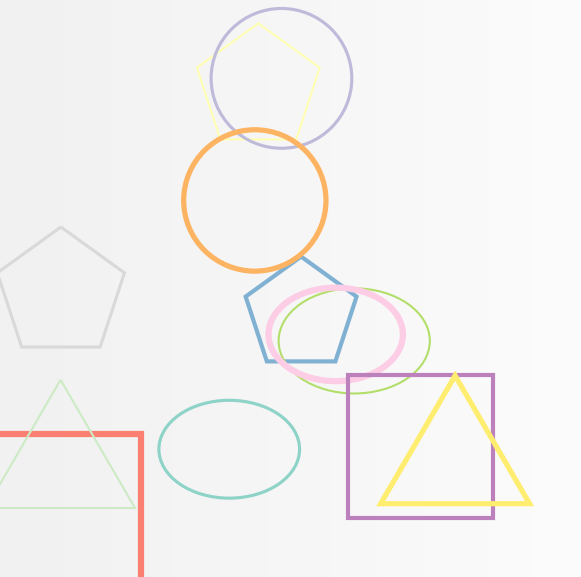[{"shape": "oval", "thickness": 1.5, "radius": 0.61, "center": [0.394, 0.221]}, {"shape": "pentagon", "thickness": 1, "radius": 0.56, "center": [0.444, 0.848]}, {"shape": "circle", "thickness": 1.5, "radius": 0.61, "center": [0.484, 0.863]}, {"shape": "square", "thickness": 3, "radius": 0.69, "center": [0.106, 0.111]}, {"shape": "pentagon", "thickness": 2, "radius": 0.5, "center": [0.518, 0.455]}, {"shape": "circle", "thickness": 2.5, "radius": 0.61, "center": [0.438, 0.652]}, {"shape": "oval", "thickness": 1, "radius": 0.65, "center": [0.609, 0.409]}, {"shape": "oval", "thickness": 3, "radius": 0.58, "center": [0.578, 0.42]}, {"shape": "pentagon", "thickness": 1.5, "radius": 0.57, "center": [0.105, 0.491]}, {"shape": "square", "thickness": 2, "radius": 0.62, "center": [0.723, 0.226]}, {"shape": "triangle", "thickness": 1, "radius": 0.74, "center": [0.104, 0.193]}, {"shape": "triangle", "thickness": 2.5, "radius": 0.74, "center": [0.783, 0.201]}]